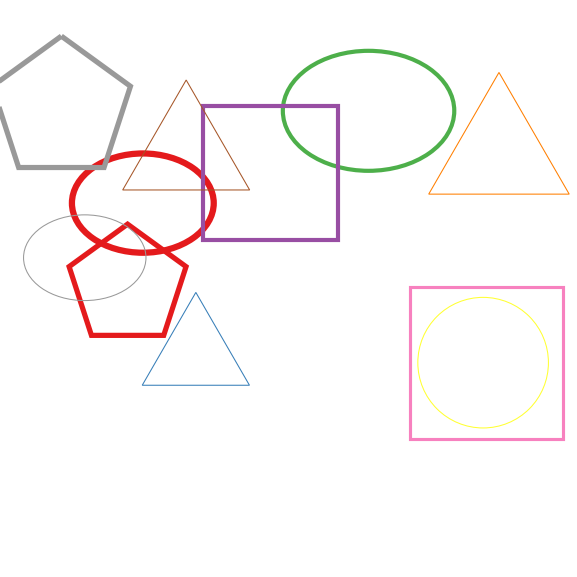[{"shape": "oval", "thickness": 3, "radius": 0.61, "center": [0.247, 0.647]}, {"shape": "pentagon", "thickness": 2.5, "radius": 0.53, "center": [0.221, 0.505]}, {"shape": "triangle", "thickness": 0.5, "radius": 0.54, "center": [0.339, 0.386]}, {"shape": "oval", "thickness": 2, "radius": 0.74, "center": [0.638, 0.807]}, {"shape": "square", "thickness": 2, "radius": 0.58, "center": [0.468, 0.7]}, {"shape": "triangle", "thickness": 0.5, "radius": 0.7, "center": [0.864, 0.733]}, {"shape": "circle", "thickness": 0.5, "radius": 0.57, "center": [0.837, 0.371]}, {"shape": "triangle", "thickness": 0.5, "radius": 0.63, "center": [0.322, 0.734]}, {"shape": "square", "thickness": 1.5, "radius": 0.66, "center": [0.842, 0.371]}, {"shape": "pentagon", "thickness": 2.5, "radius": 0.63, "center": [0.106, 0.811]}, {"shape": "oval", "thickness": 0.5, "radius": 0.53, "center": [0.147, 0.553]}]